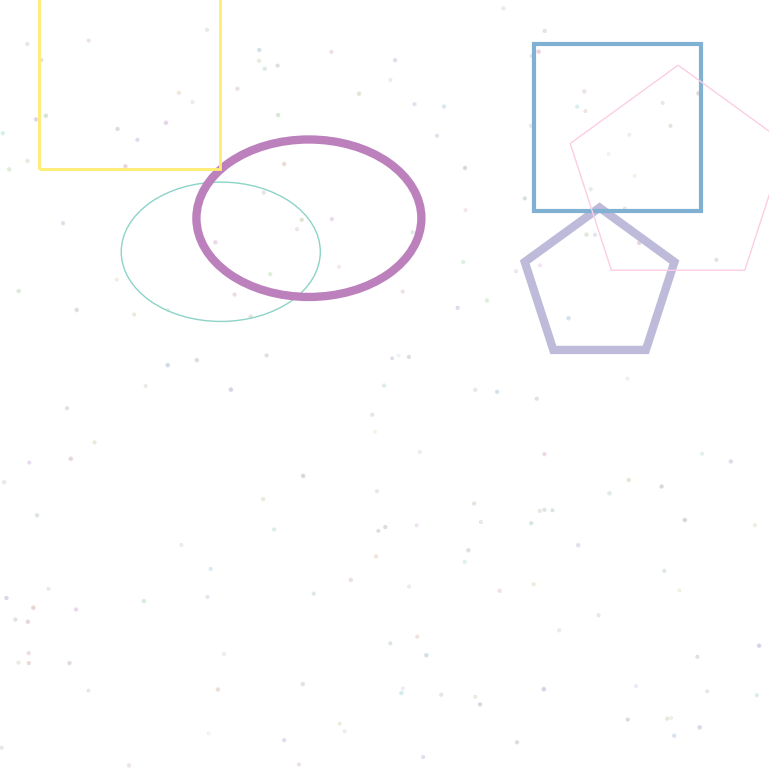[{"shape": "oval", "thickness": 0.5, "radius": 0.65, "center": [0.287, 0.673]}, {"shape": "pentagon", "thickness": 3, "radius": 0.51, "center": [0.779, 0.628]}, {"shape": "square", "thickness": 1.5, "radius": 0.54, "center": [0.802, 0.835]}, {"shape": "pentagon", "thickness": 0.5, "radius": 0.74, "center": [0.881, 0.768]}, {"shape": "oval", "thickness": 3, "radius": 0.73, "center": [0.401, 0.717]}, {"shape": "square", "thickness": 1, "radius": 0.59, "center": [0.168, 0.898]}]